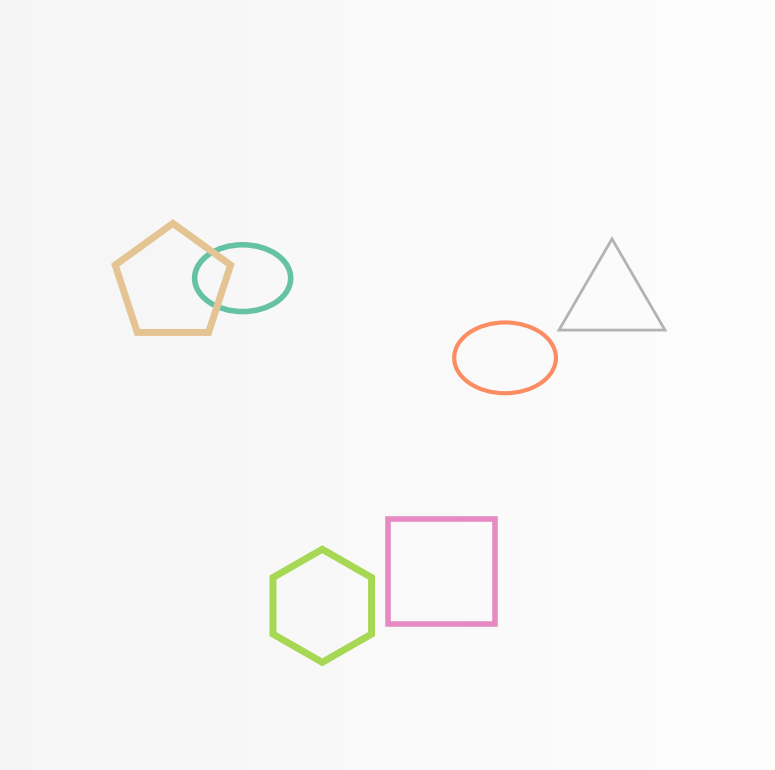[{"shape": "oval", "thickness": 2, "radius": 0.31, "center": [0.313, 0.639]}, {"shape": "oval", "thickness": 1.5, "radius": 0.33, "center": [0.652, 0.535]}, {"shape": "square", "thickness": 2, "radius": 0.34, "center": [0.57, 0.258]}, {"shape": "hexagon", "thickness": 2.5, "radius": 0.37, "center": [0.416, 0.213]}, {"shape": "pentagon", "thickness": 2.5, "radius": 0.39, "center": [0.223, 0.632]}, {"shape": "triangle", "thickness": 1, "radius": 0.39, "center": [0.79, 0.611]}]